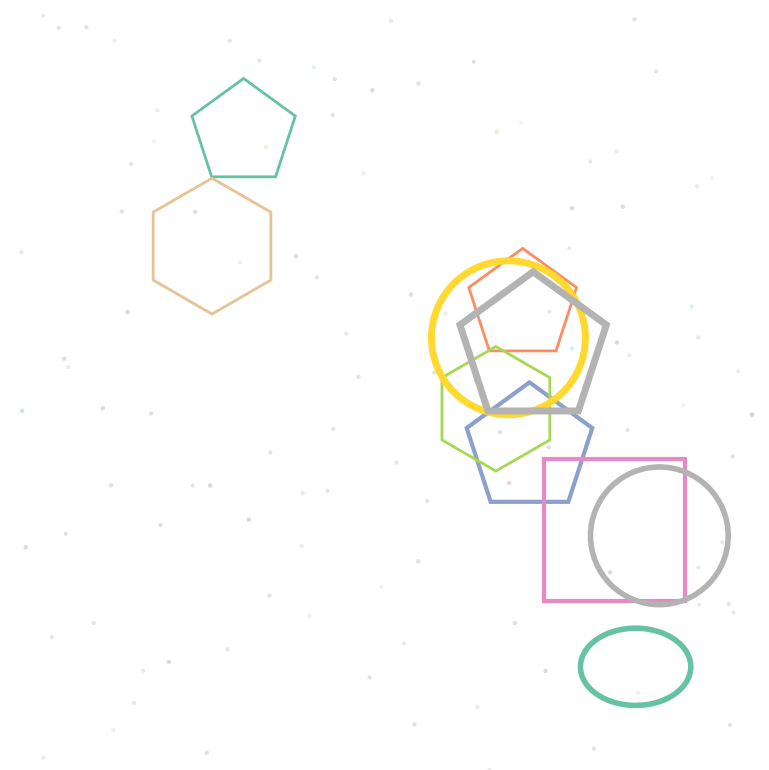[{"shape": "oval", "thickness": 2, "radius": 0.36, "center": [0.825, 0.134]}, {"shape": "pentagon", "thickness": 1, "radius": 0.35, "center": [0.316, 0.827]}, {"shape": "pentagon", "thickness": 1, "radius": 0.37, "center": [0.679, 0.604]}, {"shape": "pentagon", "thickness": 1.5, "radius": 0.43, "center": [0.688, 0.418]}, {"shape": "square", "thickness": 1.5, "radius": 0.46, "center": [0.798, 0.312]}, {"shape": "hexagon", "thickness": 1, "radius": 0.4, "center": [0.644, 0.469]}, {"shape": "circle", "thickness": 2.5, "radius": 0.5, "center": [0.66, 0.561]}, {"shape": "hexagon", "thickness": 1, "radius": 0.44, "center": [0.275, 0.68]}, {"shape": "circle", "thickness": 2, "radius": 0.45, "center": [0.856, 0.304]}, {"shape": "pentagon", "thickness": 2.5, "radius": 0.5, "center": [0.692, 0.547]}]